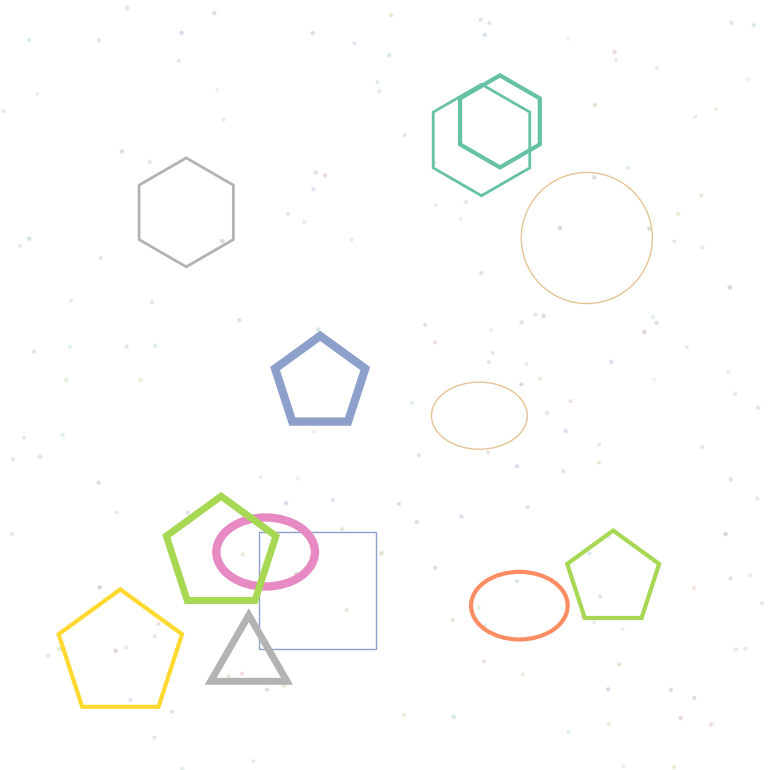[{"shape": "hexagon", "thickness": 1, "radius": 0.36, "center": [0.625, 0.818]}, {"shape": "hexagon", "thickness": 1.5, "radius": 0.3, "center": [0.649, 0.842]}, {"shape": "oval", "thickness": 1.5, "radius": 0.31, "center": [0.674, 0.213]}, {"shape": "square", "thickness": 0.5, "radius": 0.38, "center": [0.413, 0.233]}, {"shape": "pentagon", "thickness": 3, "radius": 0.31, "center": [0.416, 0.502]}, {"shape": "oval", "thickness": 3, "radius": 0.32, "center": [0.345, 0.283]}, {"shape": "pentagon", "thickness": 2.5, "radius": 0.37, "center": [0.287, 0.281]}, {"shape": "pentagon", "thickness": 1.5, "radius": 0.31, "center": [0.796, 0.248]}, {"shape": "pentagon", "thickness": 1.5, "radius": 0.42, "center": [0.156, 0.15]}, {"shape": "circle", "thickness": 0.5, "radius": 0.43, "center": [0.762, 0.691]}, {"shape": "oval", "thickness": 0.5, "radius": 0.31, "center": [0.623, 0.46]}, {"shape": "hexagon", "thickness": 1, "radius": 0.35, "center": [0.242, 0.724]}, {"shape": "triangle", "thickness": 2.5, "radius": 0.29, "center": [0.323, 0.144]}]